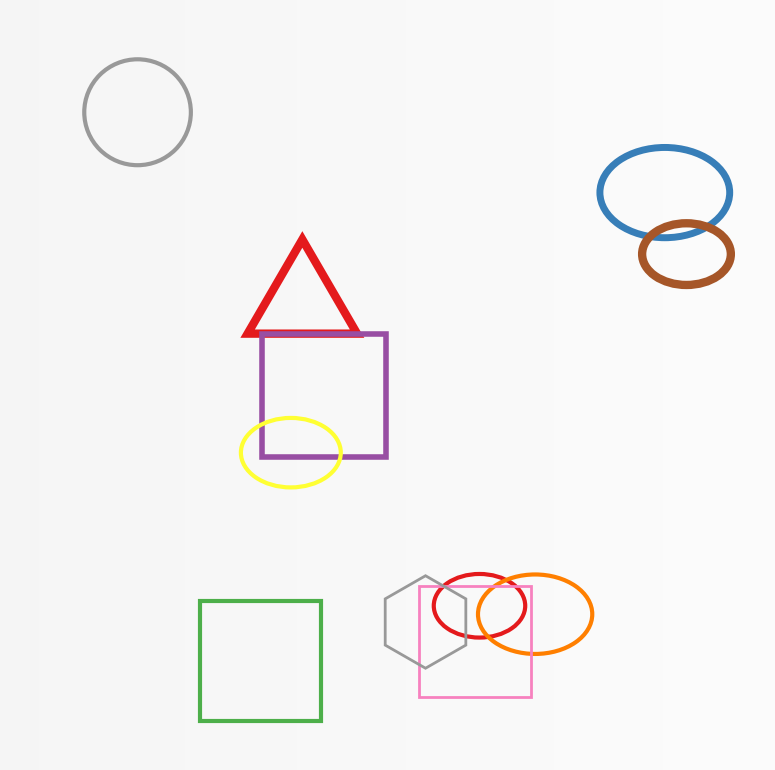[{"shape": "triangle", "thickness": 3, "radius": 0.41, "center": [0.39, 0.607]}, {"shape": "oval", "thickness": 1.5, "radius": 0.3, "center": [0.619, 0.213]}, {"shape": "oval", "thickness": 2.5, "radius": 0.42, "center": [0.858, 0.75]}, {"shape": "square", "thickness": 1.5, "radius": 0.39, "center": [0.336, 0.141]}, {"shape": "square", "thickness": 2, "radius": 0.4, "center": [0.418, 0.487]}, {"shape": "oval", "thickness": 1.5, "radius": 0.37, "center": [0.69, 0.202]}, {"shape": "oval", "thickness": 1.5, "radius": 0.32, "center": [0.375, 0.412]}, {"shape": "oval", "thickness": 3, "radius": 0.29, "center": [0.886, 0.67]}, {"shape": "square", "thickness": 1, "radius": 0.36, "center": [0.613, 0.166]}, {"shape": "circle", "thickness": 1.5, "radius": 0.34, "center": [0.177, 0.854]}, {"shape": "hexagon", "thickness": 1, "radius": 0.3, "center": [0.549, 0.192]}]